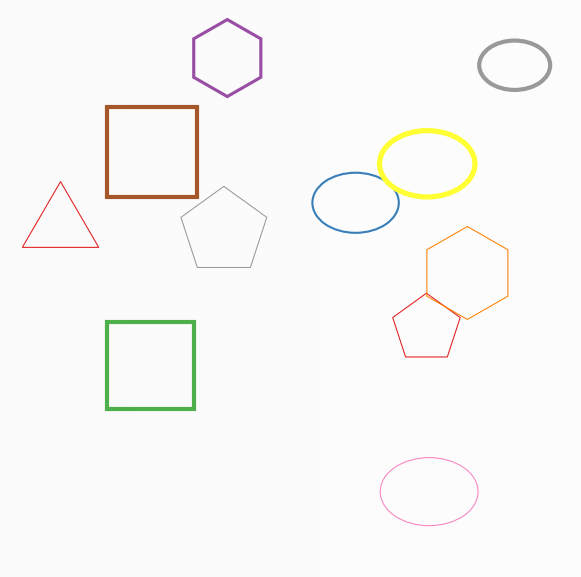[{"shape": "pentagon", "thickness": 0.5, "radius": 0.31, "center": [0.734, 0.43]}, {"shape": "triangle", "thickness": 0.5, "radius": 0.38, "center": [0.104, 0.609]}, {"shape": "oval", "thickness": 1, "radius": 0.37, "center": [0.612, 0.648]}, {"shape": "square", "thickness": 2, "radius": 0.37, "center": [0.26, 0.366]}, {"shape": "hexagon", "thickness": 1.5, "radius": 0.33, "center": [0.391, 0.899]}, {"shape": "hexagon", "thickness": 0.5, "radius": 0.4, "center": [0.804, 0.526]}, {"shape": "oval", "thickness": 2.5, "radius": 0.41, "center": [0.735, 0.716]}, {"shape": "square", "thickness": 2, "radius": 0.39, "center": [0.262, 0.736]}, {"shape": "oval", "thickness": 0.5, "radius": 0.42, "center": [0.738, 0.148]}, {"shape": "pentagon", "thickness": 0.5, "radius": 0.39, "center": [0.385, 0.599]}, {"shape": "oval", "thickness": 2, "radius": 0.31, "center": [0.885, 0.886]}]